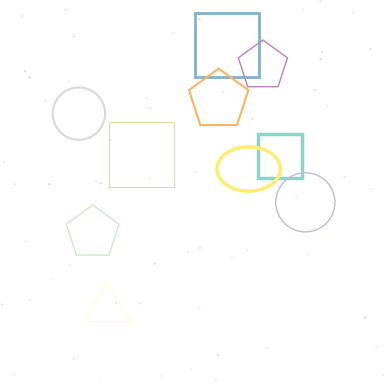[{"shape": "square", "thickness": 2.5, "radius": 0.29, "center": [0.728, 0.595]}, {"shape": "triangle", "thickness": 0.5, "radius": 0.34, "center": [0.279, 0.199]}, {"shape": "circle", "thickness": 1, "radius": 0.38, "center": [0.793, 0.474]}, {"shape": "square", "thickness": 2, "radius": 0.42, "center": [0.59, 0.883]}, {"shape": "pentagon", "thickness": 1.5, "radius": 0.41, "center": [0.568, 0.741]}, {"shape": "square", "thickness": 0.5, "radius": 0.42, "center": [0.368, 0.599]}, {"shape": "circle", "thickness": 1.5, "radius": 0.34, "center": [0.205, 0.705]}, {"shape": "pentagon", "thickness": 1, "radius": 0.34, "center": [0.683, 0.829]}, {"shape": "pentagon", "thickness": 1, "radius": 0.36, "center": [0.241, 0.396]}, {"shape": "oval", "thickness": 2.5, "radius": 0.41, "center": [0.646, 0.561]}]